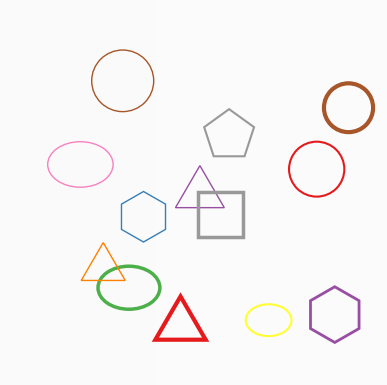[{"shape": "triangle", "thickness": 3, "radius": 0.37, "center": [0.466, 0.155]}, {"shape": "circle", "thickness": 1.5, "radius": 0.36, "center": [0.817, 0.561]}, {"shape": "hexagon", "thickness": 1, "radius": 0.33, "center": [0.37, 0.437]}, {"shape": "oval", "thickness": 2.5, "radius": 0.4, "center": [0.333, 0.253]}, {"shape": "hexagon", "thickness": 2, "radius": 0.36, "center": [0.864, 0.183]}, {"shape": "triangle", "thickness": 1, "radius": 0.36, "center": [0.516, 0.497]}, {"shape": "triangle", "thickness": 1, "radius": 0.33, "center": [0.266, 0.304]}, {"shape": "oval", "thickness": 1.5, "radius": 0.3, "center": [0.693, 0.168]}, {"shape": "circle", "thickness": 3, "radius": 0.32, "center": [0.899, 0.72]}, {"shape": "circle", "thickness": 1, "radius": 0.4, "center": [0.317, 0.79]}, {"shape": "oval", "thickness": 1, "radius": 0.42, "center": [0.207, 0.573]}, {"shape": "square", "thickness": 2.5, "radius": 0.29, "center": [0.57, 0.443]}, {"shape": "pentagon", "thickness": 1.5, "radius": 0.34, "center": [0.591, 0.649]}]